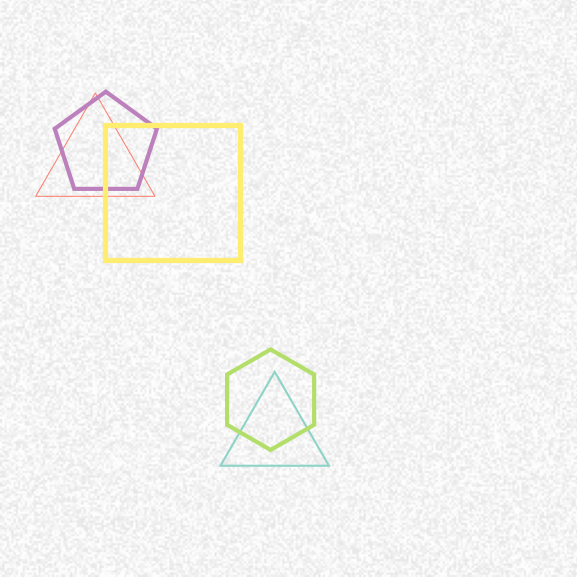[{"shape": "triangle", "thickness": 1, "radius": 0.54, "center": [0.476, 0.247]}, {"shape": "triangle", "thickness": 0.5, "radius": 0.6, "center": [0.165, 0.719]}, {"shape": "hexagon", "thickness": 2, "radius": 0.44, "center": [0.469, 0.307]}, {"shape": "pentagon", "thickness": 2, "radius": 0.47, "center": [0.183, 0.747]}, {"shape": "square", "thickness": 2.5, "radius": 0.58, "center": [0.298, 0.665]}]